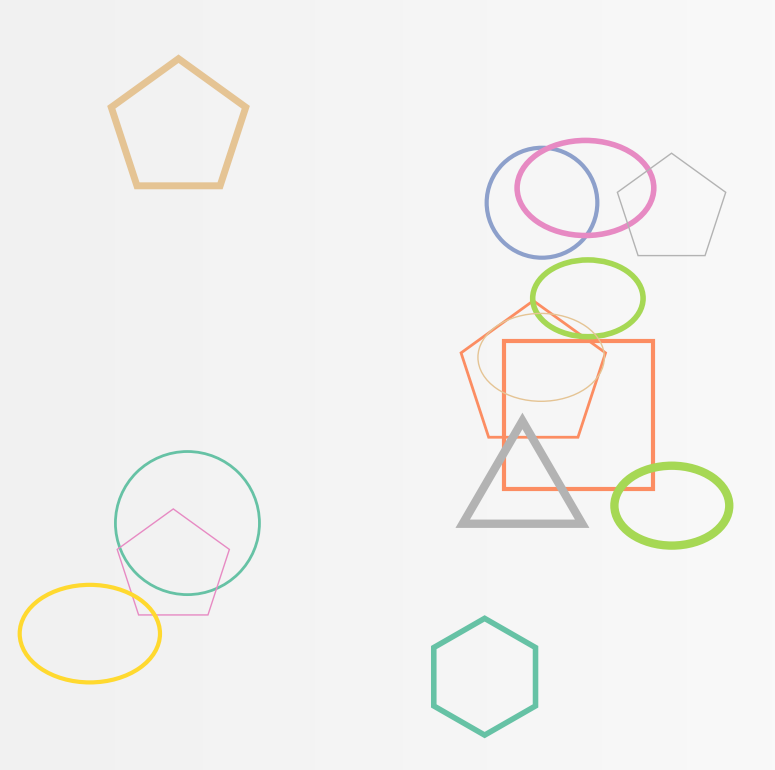[{"shape": "hexagon", "thickness": 2, "radius": 0.38, "center": [0.625, 0.121]}, {"shape": "circle", "thickness": 1, "radius": 0.46, "center": [0.242, 0.321]}, {"shape": "square", "thickness": 1.5, "radius": 0.48, "center": [0.747, 0.461]}, {"shape": "pentagon", "thickness": 1, "radius": 0.49, "center": [0.688, 0.511]}, {"shape": "circle", "thickness": 1.5, "radius": 0.36, "center": [0.699, 0.737]}, {"shape": "pentagon", "thickness": 0.5, "radius": 0.38, "center": [0.224, 0.263]}, {"shape": "oval", "thickness": 2, "radius": 0.44, "center": [0.755, 0.756]}, {"shape": "oval", "thickness": 3, "radius": 0.37, "center": [0.867, 0.343]}, {"shape": "oval", "thickness": 2, "radius": 0.36, "center": [0.759, 0.613]}, {"shape": "oval", "thickness": 1.5, "radius": 0.45, "center": [0.116, 0.177]}, {"shape": "pentagon", "thickness": 2.5, "radius": 0.46, "center": [0.23, 0.833]}, {"shape": "oval", "thickness": 0.5, "radius": 0.41, "center": [0.698, 0.536]}, {"shape": "triangle", "thickness": 3, "radius": 0.45, "center": [0.674, 0.364]}, {"shape": "pentagon", "thickness": 0.5, "radius": 0.37, "center": [0.867, 0.728]}]